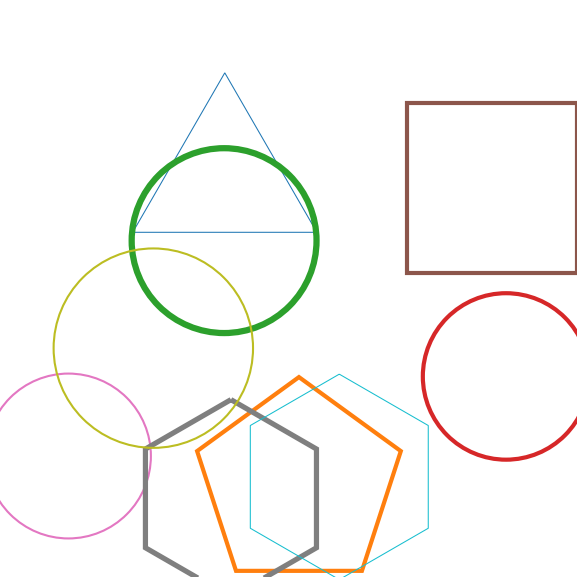[{"shape": "triangle", "thickness": 0.5, "radius": 0.92, "center": [0.389, 0.689]}, {"shape": "pentagon", "thickness": 2, "radius": 0.93, "center": [0.518, 0.161]}, {"shape": "circle", "thickness": 3, "radius": 0.8, "center": [0.388, 0.582]}, {"shape": "circle", "thickness": 2, "radius": 0.72, "center": [0.876, 0.347]}, {"shape": "square", "thickness": 2, "radius": 0.74, "center": [0.852, 0.673]}, {"shape": "circle", "thickness": 1, "radius": 0.71, "center": [0.119, 0.21]}, {"shape": "hexagon", "thickness": 2.5, "radius": 0.85, "center": [0.4, 0.136]}, {"shape": "circle", "thickness": 1, "radius": 0.86, "center": [0.265, 0.396]}, {"shape": "hexagon", "thickness": 0.5, "radius": 0.89, "center": [0.588, 0.173]}]